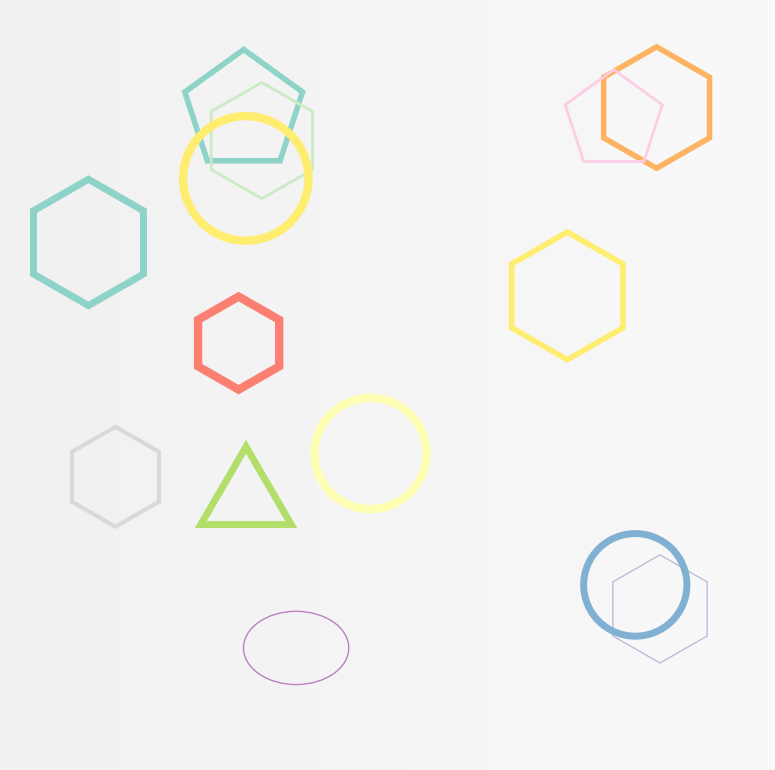[{"shape": "pentagon", "thickness": 2, "radius": 0.4, "center": [0.314, 0.856]}, {"shape": "hexagon", "thickness": 2.5, "radius": 0.41, "center": [0.114, 0.685]}, {"shape": "circle", "thickness": 3, "radius": 0.36, "center": [0.478, 0.411]}, {"shape": "hexagon", "thickness": 0.5, "radius": 0.35, "center": [0.852, 0.209]}, {"shape": "hexagon", "thickness": 3, "radius": 0.3, "center": [0.308, 0.554]}, {"shape": "circle", "thickness": 2.5, "radius": 0.33, "center": [0.82, 0.24]}, {"shape": "hexagon", "thickness": 2, "radius": 0.39, "center": [0.847, 0.86]}, {"shape": "triangle", "thickness": 2.5, "radius": 0.34, "center": [0.317, 0.352]}, {"shape": "pentagon", "thickness": 1, "radius": 0.33, "center": [0.792, 0.844]}, {"shape": "hexagon", "thickness": 1.5, "radius": 0.32, "center": [0.149, 0.381]}, {"shape": "oval", "thickness": 0.5, "radius": 0.34, "center": [0.382, 0.159]}, {"shape": "hexagon", "thickness": 1, "radius": 0.38, "center": [0.338, 0.817]}, {"shape": "hexagon", "thickness": 2, "radius": 0.41, "center": [0.732, 0.616]}, {"shape": "circle", "thickness": 3, "radius": 0.4, "center": [0.317, 0.768]}]